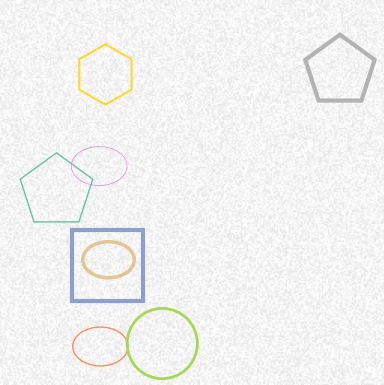[{"shape": "pentagon", "thickness": 1, "radius": 0.5, "center": [0.147, 0.504]}, {"shape": "oval", "thickness": 1, "radius": 0.36, "center": [0.261, 0.1]}, {"shape": "square", "thickness": 3, "radius": 0.46, "center": [0.278, 0.31]}, {"shape": "oval", "thickness": 0.5, "radius": 0.36, "center": [0.258, 0.569]}, {"shape": "circle", "thickness": 2, "radius": 0.46, "center": [0.421, 0.108]}, {"shape": "hexagon", "thickness": 1.5, "radius": 0.39, "center": [0.274, 0.807]}, {"shape": "oval", "thickness": 2.5, "radius": 0.33, "center": [0.282, 0.325]}, {"shape": "pentagon", "thickness": 3, "radius": 0.47, "center": [0.883, 0.815]}]